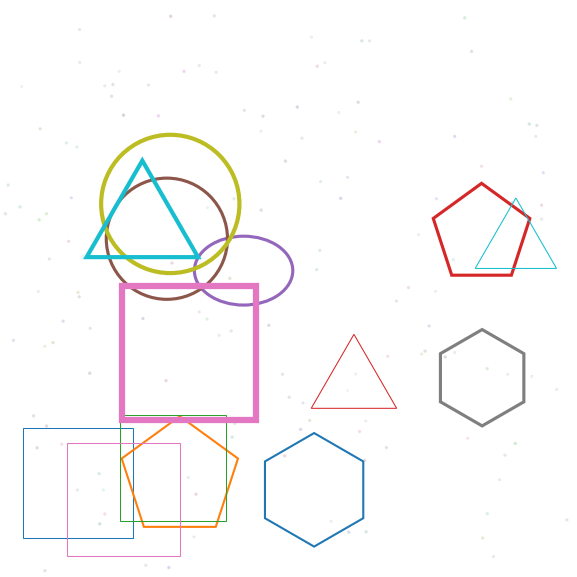[{"shape": "square", "thickness": 0.5, "radius": 0.48, "center": [0.135, 0.163]}, {"shape": "hexagon", "thickness": 1, "radius": 0.49, "center": [0.544, 0.151]}, {"shape": "pentagon", "thickness": 1, "radius": 0.53, "center": [0.311, 0.172]}, {"shape": "square", "thickness": 0.5, "radius": 0.46, "center": [0.299, 0.189]}, {"shape": "pentagon", "thickness": 1.5, "radius": 0.44, "center": [0.834, 0.594]}, {"shape": "triangle", "thickness": 0.5, "radius": 0.43, "center": [0.613, 0.335]}, {"shape": "oval", "thickness": 1.5, "radius": 0.43, "center": [0.422, 0.531]}, {"shape": "circle", "thickness": 1.5, "radius": 0.52, "center": [0.289, 0.586]}, {"shape": "square", "thickness": 0.5, "radius": 0.49, "center": [0.214, 0.135]}, {"shape": "square", "thickness": 3, "radius": 0.58, "center": [0.327, 0.388]}, {"shape": "hexagon", "thickness": 1.5, "radius": 0.42, "center": [0.835, 0.345]}, {"shape": "circle", "thickness": 2, "radius": 0.6, "center": [0.295, 0.646]}, {"shape": "triangle", "thickness": 0.5, "radius": 0.41, "center": [0.893, 0.575]}, {"shape": "triangle", "thickness": 2, "radius": 0.56, "center": [0.246, 0.61]}]